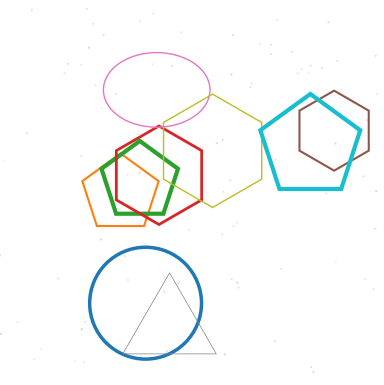[{"shape": "circle", "thickness": 2.5, "radius": 0.73, "center": [0.378, 0.213]}, {"shape": "pentagon", "thickness": 1.5, "radius": 0.52, "center": [0.313, 0.497]}, {"shape": "pentagon", "thickness": 3, "radius": 0.52, "center": [0.363, 0.529]}, {"shape": "hexagon", "thickness": 2, "radius": 0.64, "center": [0.413, 0.545]}, {"shape": "hexagon", "thickness": 1.5, "radius": 0.52, "center": [0.868, 0.661]}, {"shape": "oval", "thickness": 1, "radius": 0.69, "center": [0.407, 0.767]}, {"shape": "triangle", "thickness": 0.5, "radius": 0.7, "center": [0.44, 0.151]}, {"shape": "hexagon", "thickness": 1, "radius": 0.74, "center": [0.552, 0.608]}, {"shape": "pentagon", "thickness": 3, "radius": 0.68, "center": [0.806, 0.619]}]